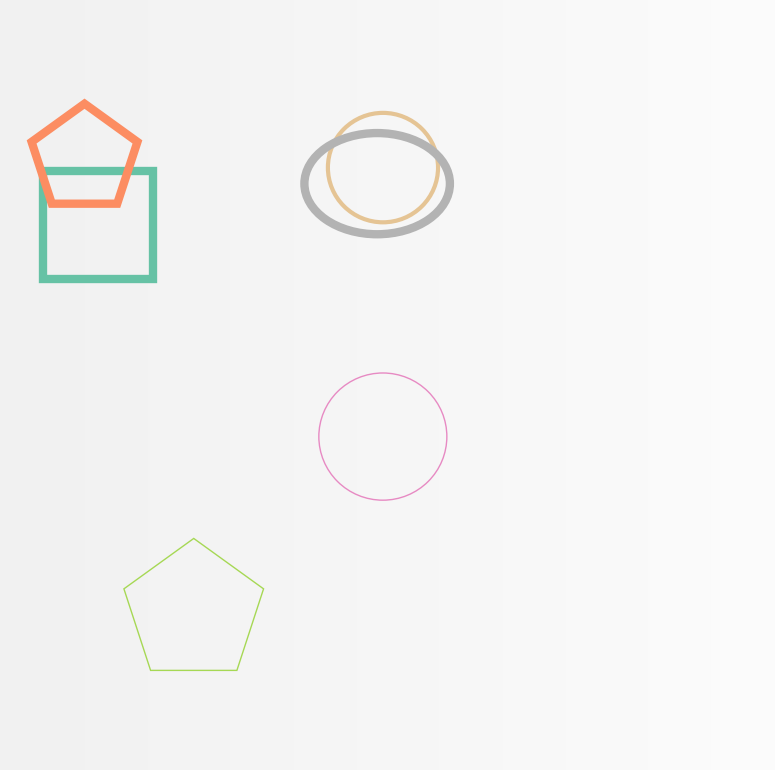[{"shape": "square", "thickness": 3, "radius": 0.35, "center": [0.127, 0.708]}, {"shape": "pentagon", "thickness": 3, "radius": 0.36, "center": [0.109, 0.794]}, {"shape": "circle", "thickness": 0.5, "radius": 0.41, "center": [0.494, 0.433]}, {"shape": "pentagon", "thickness": 0.5, "radius": 0.47, "center": [0.25, 0.206]}, {"shape": "circle", "thickness": 1.5, "radius": 0.36, "center": [0.494, 0.782]}, {"shape": "oval", "thickness": 3, "radius": 0.47, "center": [0.487, 0.761]}]